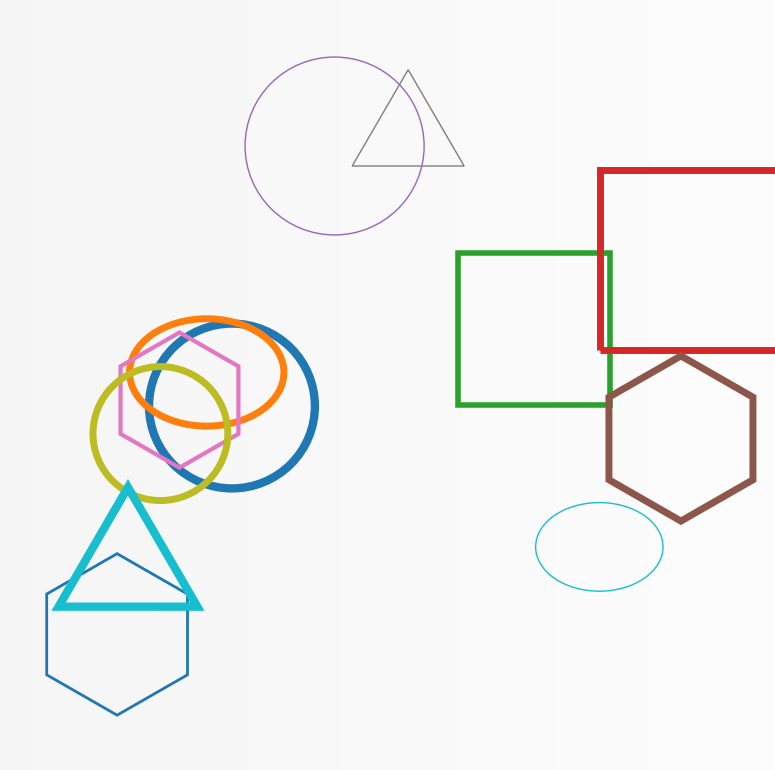[{"shape": "circle", "thickness": 3, "radius": 0.54, "center": [0.299, 0.473]}, {"shape": "hexagon", "thickness": 1, "radius": 0.52, "center": [0.151, 0.176]}, {"shape": "oval", "thickness": 2.5, "radius": 0.5, "center": [0.267, 0.516]}, {"shape": "square", "thickness": 2, "radius": 0.49, "center": [0.689, 0.573]}, {"shape": "square", "thickness": 2.5, "radius": 0.59, "center": [0.891, 0.662]}, {"shape": "circle", "thickness": 0.5, "radius": 0.58, "center": [0.432, 0.81]}, {"shape": "hexagon", "thickness": 2.5, "radius": 0.54, "center": [0.879, 0.431]}, {"shape": "hexagon", "thickness": 1.5, "radius": 0.44, "center": [0.232, 0.48]}, {"shape": "triangle", "thickness": 0.5, "radius": 0.42, "center": [0.527, 0.826]}, {"shape": "circle", "thickness": 2.5, "radius": 0.43, "center": [0.207, 0.437]}, {"shape": "oval", "thickness": 0.5, "radius": 0.41, "center": [0.773, 0.29]}, {"shape": "triangle", "thickness": 3, "radius": 0.52, "center": [0.165, 0.264]}]